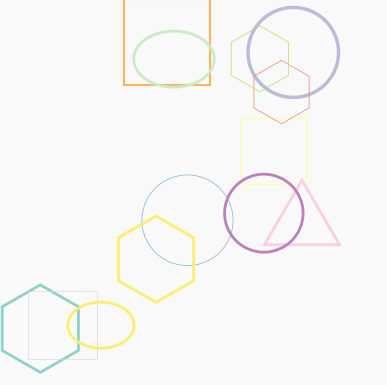[{"shape": "hexagon", "thickness": 2, "radius": 0.57, "center": [0.104, 0.146]}, {"shape": "square", "thickness": 1, "radius": 0.43, "center": [0.707, 0.608]}, {"shape": "circle", "thickness": 2.5, "radius": 0.58, "center": [0.757, 0.864]}, {"shape": "hexagon", "thickness": 0.5, "radius": 0.41, "center": [0.727, 0.761]}, {"shape": "circle", "thickness": 0.5, "radius": 0.59, "center": [0.484, 0.428]}, {"shape": "square", "thickness": 1.5, "radius": 0.56, "center": [0.431, 0.89]}, {"shape": "hexagon", "thickness": 0.5, "radius": 0.43, "center": [0.671, 0.847]}, {"shape": "triangle", "thickness": 2, "radius": 0.56, "center": [0.779, 0.42]}, {"shape": "square", "thickness": 0.5, "radius": 0.45, "center": [0.16, 0.156]}, {"shape": "circle", "thickness": 2, "radius": 0.51, "center": [0.681, 0.446]}, {"shape": "oval", "thickness": 2, "radius": 0.52, "center": [0.449, 0.846]}, {"shape": "hexagon", "thickness": 2, "radius": 0.56, "center": [0.403, 0.327]}, {"shape": "oval", "thickness": 2, "radius": 0.43, "center": [0.261, 0.155]}]